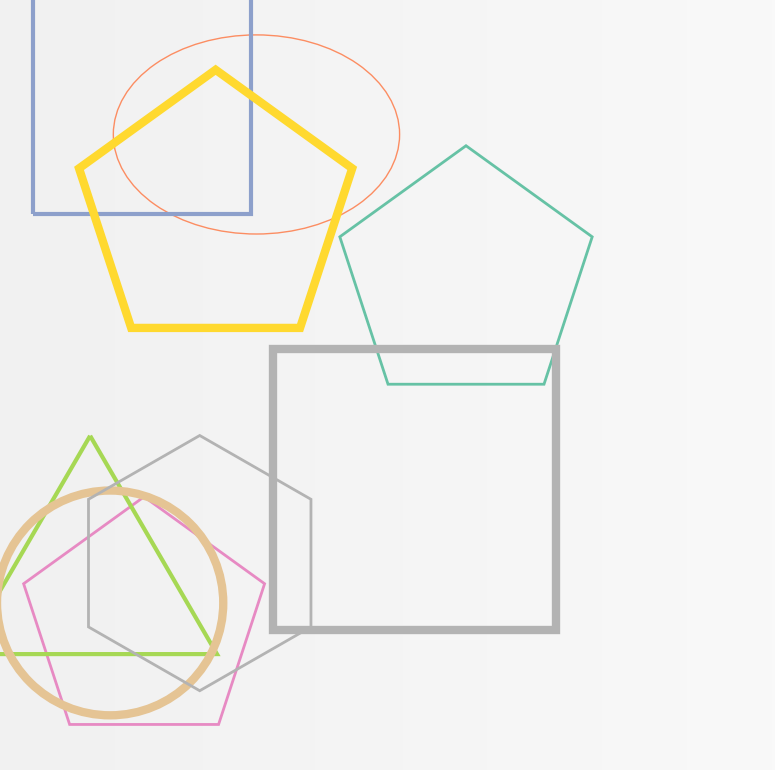[{"shape": "pentagon", "thickness": 1, "radius": 0.86, "center": [0.601, 0.64]}, {"shape": "oval", "thickness": 0.5, "radius": 0.92, "center": [0.331, 0.825]}, {"shape": "square", "thickness": 1.5, "radius": 0.7, "center": [0.183, 0.863]}, {"shape": "pentagon", "thickness": 1, "radius": 0.82, "center": [0.186, 0.191]}, {"shape": "triangle", "thickness": 1.5, "radius": 0.95, "center": [0.116, 0.245]}, {"shape": "pentagon", "thickness": 3, "radius": 0.93, "center": [0.278, 0.724]}, {"shape": "circle", "thickness": 3, "radius": 0.73, "center": [0.142, 0.217]}, {"shape": "square", "thickness": 3, "radius": 0.92, "center": [0.535, 0.364]}, {"shape": "hexagon", "thickness": 1, "radius": 0.83, "center": [0.258, 0.269]}]